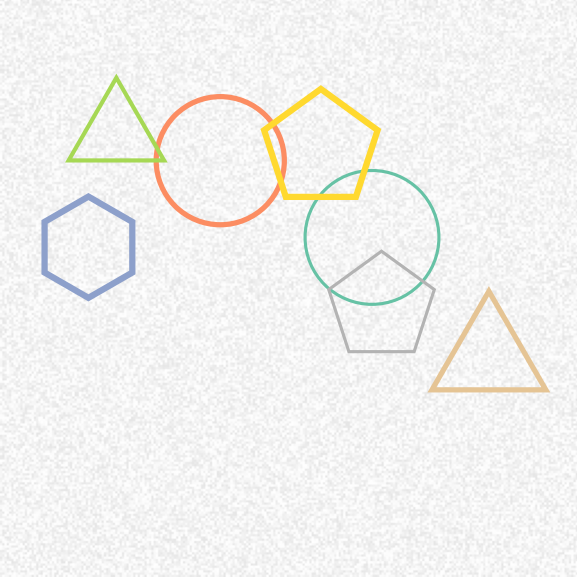[{"shape": "circle", "thickness": 1.5, "radius": 0.58, "center": [0.644, 0.588]}, {"shape": "circle", "thickness": 2.5, "radius": 0.55, "center": [0.381, 0.721]}, {"shape": "hexagon", "thickness": 3, "radius": 0.44, "center": [0.153, 0.571]}, {"shape": "triangle", "thickness": 2, "radius": 0.48, "center": [0.201, 0.769]}, {"shape": "pentagon", "thickness": 3, "radius": 0.52, "center": [0.556, 0.742]}, {"shape": "triangle", "thickness": 2.5, "radius": 0.57, "center": [0.847, 0.381]}, {"shape": "pentagon", "thickness": 1.5, "radius": 0.48, "center": [0.661, 0.468]}]